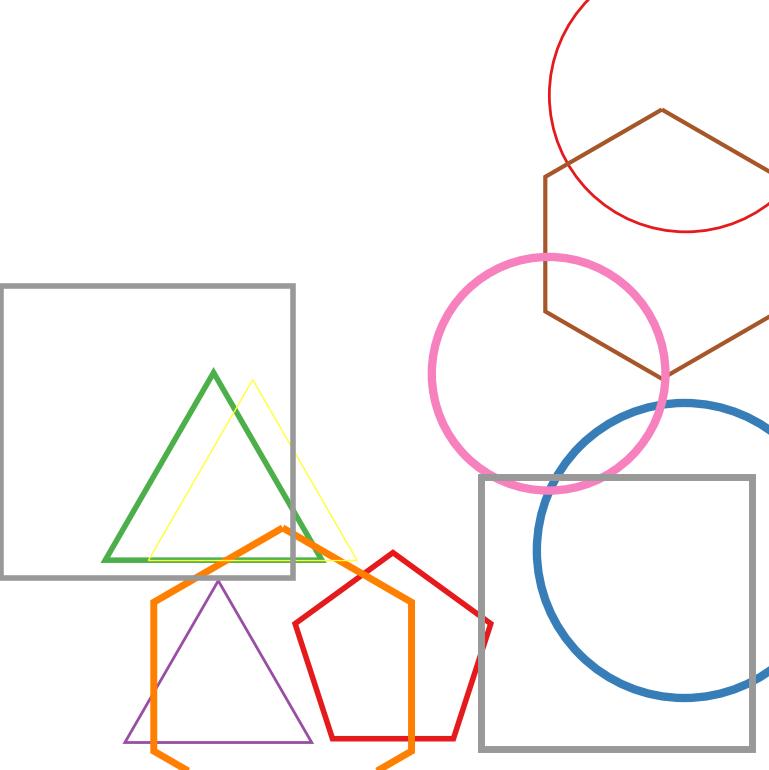[{"shape": "circle", "thickness": 1, "radius": 0.89, "center": [0.891, 0.876]}, {"shape": "pentagon", "thickness": 2, "radius": 0.67, "center": [0.51, 0.149]}, {"shape": "circle", "thickness": 3, "radius": 0.96, "center": [0.889, 0.285]}, {"shape": "triangle", "thickness": 2, "radius": 0.81, "center": [0.277, 0.354]}, {"shape": "triangle", "thickness": 1, "radius": 0.7, "center": [0.283, 0.106]}, {"shape": "hexagon", "thickness": 2.5, "radius": 0.97, "center": [0.367, 0.121]}, {"shape": "triangle", "thickness": 0.5, "radius": 0.78, "center": [0.328, 0.35]}, {"shape": "hexagon", "thickness": 1.5, "radius": 0.87, "center": [0.86, 0.683]}, {"shape": "circle", "thickness": 3, "radius": 0.76, "center": [0.713, 0.515]}, {"shape": "square", "thickness": 2, "radius": 0.95, "center": [0.191, 0.439]}, {"shape": "square", "thickness": 2.5, "radius": 0.88, "center": [0.801, 0.204]}]